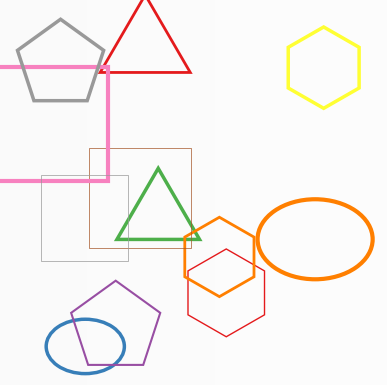[{"shape": "hexagon", "thickness": 1, "radius": 0.57, "center": [0.584, 0.239]}, {"shape": "triangle", "thickness": 2, "radius": 0.67, "center": [0.375, 0.879]}, {"shape": "oval", "thickness": 2.5, "radius": 0.5, "center": [0.22, 0.1]}, {"shape": "triangle", "thickness": 2.5, "radius": 0.62, "center": [0.408, 0.44]}, {"shape": "pentagon", "thickness": 1.5, "radius": 0.6, "center": [0.299, 0.15]}, {"shape": "hexagon", "thickness": 2, "radius": 0.52, "center": [0.566, 0.333]}, {"shape": "oval", "thickness": 3, "radius": 0.74, "center": [0.813, 0.379]}, {"shape": "hexagon", "thickness": 2.5, "radius": 0.53, "center": [0.835, 0.824]}, {"shape": "square", "thickness": 0.5, "radius": 0.65, "center": [0.361, 0.485]}, {"shape": "square", "thickness": 3, "radius": 0.74, "center": [0.131, 0.677]}, {"shape": "pentagon", "thickness": 2.5, "radius": 0.58, "center": [0.156, 0.833]}, {"shape": "square", "thickness": 0.5, "radius": 0.56, "center": [0.217, 0.434]}]